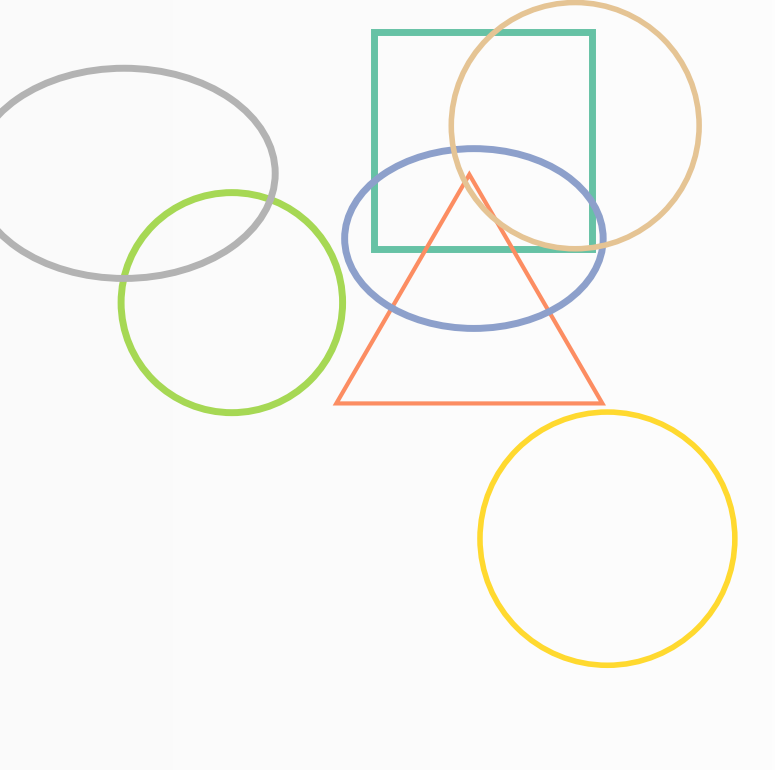[{"shape": "square", "thickness": 2.5, "radius": 0.7, "center": [0.623, 0.818]}, {"shape": "triangle", "thickness": 1.5, "radius": 0.99, "center": [0.606, 0.575]}, {"shape": "oval", "thickness": 2.5, "radius": 0.83, "center": [0.611, 0.69]}, {"shape": "circle", "thickness": 2.5, "radius": 0.71, "center": [0.299, 0.607]}, {"shape": "circle", "thickness": 2, "radius": 0.82, "center": [0.784, 0.3]}, {"shape": "circle", "thickness": 2, "radius": 0.8, "center": [0.742, 0.837]}, {"shape": "oval", "thickness": 2.5, "radius": 0.97, "center": [0.16, 0.775]}]